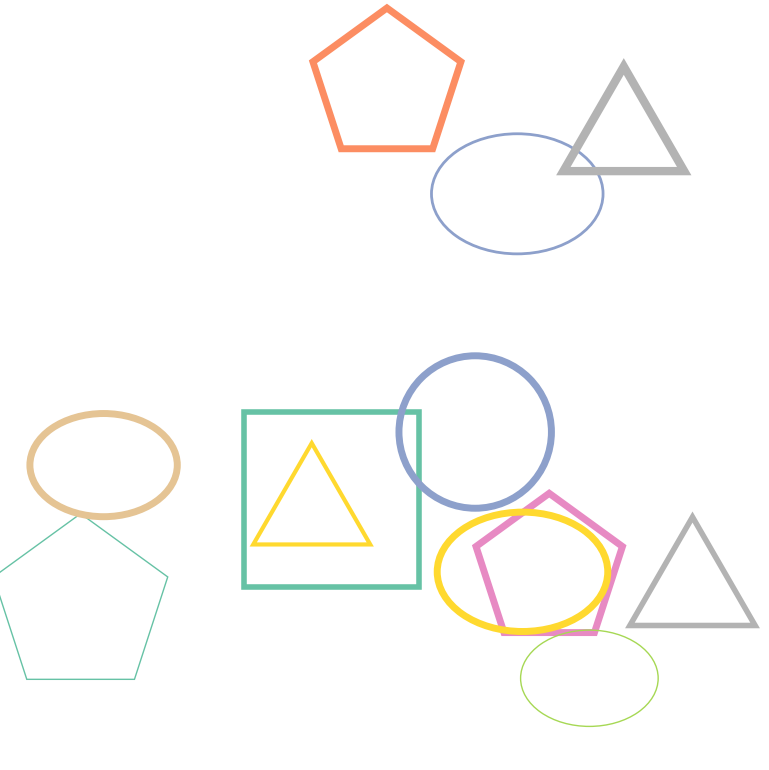[{"shape": "square", "thickness": 2, "radius": 0.57, "center": [0.431, 0.352]}, {"shape": "pentagon", "thickness": 0.5, "radius": 0.59, "center": [0.105, 0.214]}, {"shape": "pentagon", "thickness": 2.5, "radius": 0.51, "center": [0.503, 0.889]}, {"shape": "circle", "thickness": 2.5, "radius": 0.5, "center": [0.617, 0.439]}, {"shape": "oval", "thickness": 1, "radius": 0.56, "center": [0.672, 0.748]}, {"shape": "pentagon", "thickness": 2.5, "radius": 0.5, "center": [0.713, 0.259]}, {"shape": "oval", "thickness": 0.5, "radius": 0.45, "center": [0.765, 0.119]}, {"shape": "oval", "thickness": 2.5, "radius": 0.55, "center": [0.679, 0.257]}, {"shape": "triangle", "thickness": 1.5, "radius": 0.44, "center": [0.405, 0.337]}, {"shape": "oval", "thickness": 2.5, "radius": 0.48, "center": [0.135, 0.396]}, {"shape": "triangle", "thickness": 3, "radius": 0.45, "center": [0.81, 0.823]}, {"shape": "triangle", "thickness": 2, "radius": 0.47, "center": [0.899, 0.235]}]